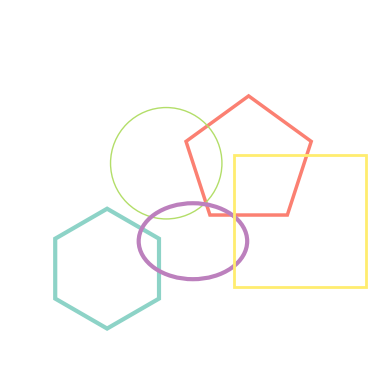[{"shape": "hexagon", "thickness": 3, "radius": 0.78, "center": [0.278, 0.302]}, {"shape": "pentagon", "thickness": 2.5, "radius": 0.85, "center": [0.646, 0.58]}, {"shape": "circle", "thickness": 1, "radius": 0.72, "center": [0.432, 0.576]}, {"shape": "oval", "thickness": 3, "radius": 0.7, "center": [0.501, 0.373]}, {"shape": "square", "thickness": 2, "radius": 0.85, "center": [0.779, 0.426]}]